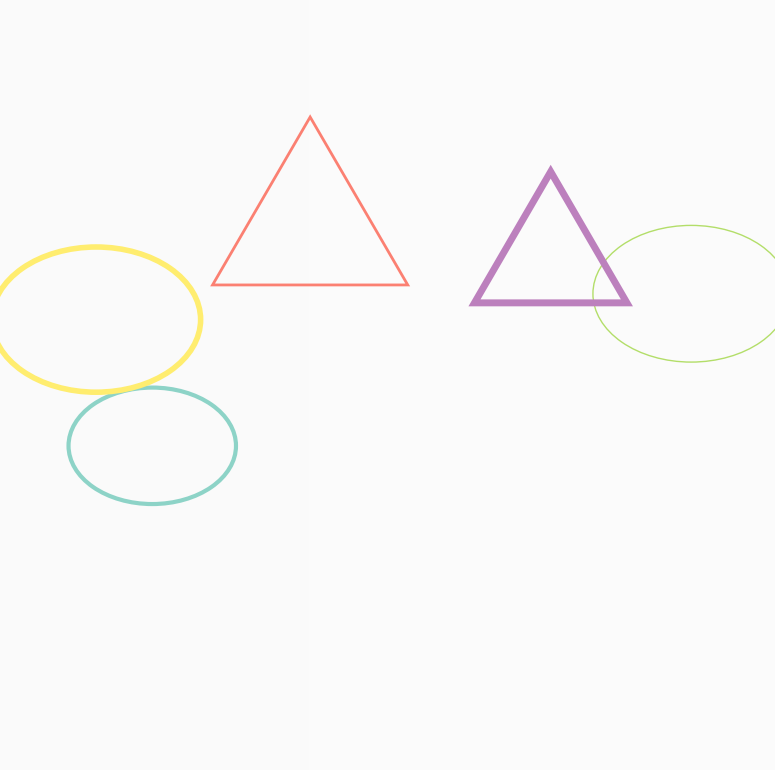[{"shape": "oval", "thickness": 1.5, "radius": 0.54, "center": [0.196, 0.421]}, {"shape": "triangle", "thickness": 1, "radius": 0.73, "center": [0.4, 0.703]}, {"shape": "oval", "thickness": 0.5, "radius": 0.63, "center": [0.892, 0.619]}, {"shape": "triangle", "thickness": 2.5, "radius": 0.57, "center": [0.711, 0.663]}, {"shape": "oval", "thickness": 2, "radius": 0.67, "center": [0.124, 0.585]}]